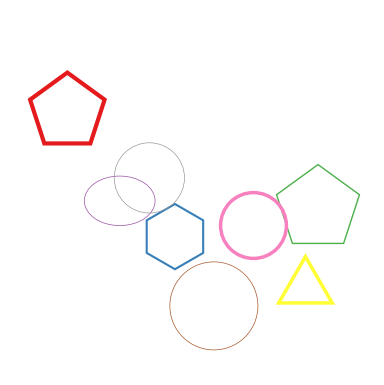[{"shape": "pentagon", "thickness": 3, "radius": 0.51, "center": [0.175, 0.71]}, {"shape": "hexagon", "thickness": 1.5, "radius": 0.42, "center": [0.454, 0.385]}, {"shape": "pentagon", "thickness": 1, "radius": 0.57, "center": [0.826, 0.459]}, {"shape": "oval", "thickness": 0.5, "radius": 0.46, "center": [0.311, 0.478]}, {"shape": "triangle", "thickness": 2.5, "radius": 0.4, "center": [0.793, 0.253]}, {"shape": "circle", "thickness": 0.5, "radius": 0.57, "center": [0.556, 0.205]}, {"shape": "circle", "thickness": 2.5, "radius": 0.43, "center": [0.658, 0.414]}, {"shape": "circle", "thickness": 0.5, "radius": 0.46, "center": [0.388, 0.538]}]